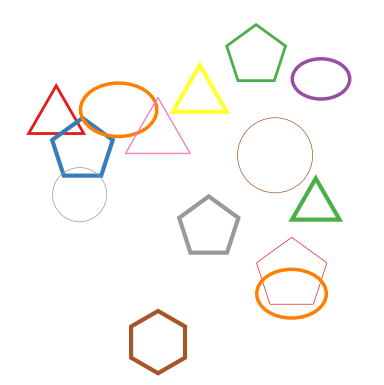[{"shape": "pentagon", "thickness": 0.5, "radius": 0.48, "center": [0.758, 0.288]}, {"shape": "triangle", "thickness": 2, "radius": 0.41, "center": [0.146, 0.695]}, {"shape": "pentagon", "thickness": 3, "radius": 0.41, "center": [0.214, 0.611]}, {"shape": "pentagon", "thickness": 2, "radius": 0.4, "center": [0.665, 0.856]}, {"shape": "triangle", "thickness": 3, "radius": 0.36, "center": [0.82, 0.465]}, {"shape": "oval", "thickness": 2.5, "radius": 0.37, "center": [0.834, 0.795]}, {"shape": "oval", "thickness": 2.5, "radius": 0.5, "center": [0.308, 0.715]}, {"shape": "oval", "thickness": 2.5, "radius": 0.45, "center": [0.757, 0.237]}, {"shape": "triangle", "thickness": 3, "radius": 0.4, "center": [0.519, 0.75]}, {"shape": "circle", "thickness": 0.5, "radius": 0.49, "center": [0.715, 0.597]}, {"shape": "hexagon", "thickness": 3, "radius": 0.4, "center": [0.411, 0.111]}, {"shape": "triangle", "thickness": 1, "radius": 0.49, "center": [0.41, 0.65]}, {"shape": "circle", "thickness": 0.5, "radius": 0.35, "center": [0.207, 0.494]}, {"shape": "pentagon", "thickness": 3, "radius": 0.4, "center": [0.542, 0.409]}]